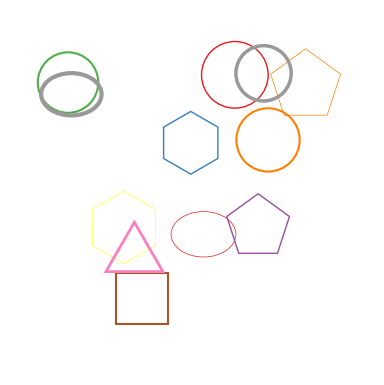[{"shape": "oval", "thickness": 0.5, "radius": 0.42, "center": [0.529, 0.391]}, {"shape": "circle", "thickness": 1, "radius": 0.43, "center": [0.61, 0.806]}, {"shape": "hexagon", "thickness": 1, "radius": 0.41, "center": [0.495, 0.629]}, {"shape": "circle", "thickness": 1.5, "radius": 0.39, "center": [0.177, 0.786]}, {"shape": "pentagon", "thickness": 1, "radius": 0.43, "center": [0.67, 0.411]}, {"shape": "pentagon", "thickness": 0.5, "radius": 0.48, "center": [0.794, 0.778]}, {"shape": "circle", "thickness": 1.5, "radius": 0.41, "center": [0.696, 0.637]}, {"shape": "hexagon", "thickness": 0.5, "radius": 0.47, "center": [0.322, 0.409]}, {"shape": "square", "thickness": 1.5, "radius": 0.34, "center": [0.369, 0.225]}, {"shape": "triangle", "thickness": 2, "radius": 0.43, "center": [0.349, 0.337]}, {"shape": "oval", "thickness": 3, "radius": 0.39, "center": [0.185, 0.755]}, {"shape": "circle", "thickness": 2.5, "radius": 0.36, "center": [0.685, 0.81]}]